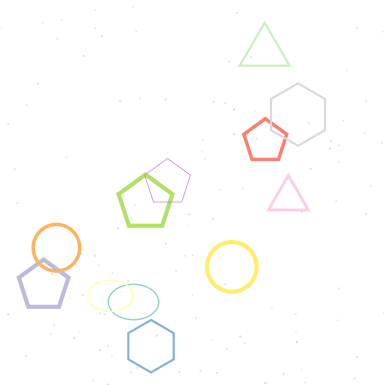[{"shape": "oval", "thickness": 1, "radius": 0.33, "center": [0.347, 0.216]}, {"shape": "oval", "thickness": 1, "radius": 0.29, "center": [0.287, 0.232]}, {"shape": "pentagon", "thickness": 3, "radius": 0.34, "center": [0.113, 0.258]}, {"shape": "pentagon", "thickness": 2.5, "radius": 0.29, "center": [0.689, 0.633]}, {"shape": "hexagon", "thickness": 1.5, "radius": 0.34, "center": [0.392, 0.101]}, {"shape": "circle", "thickness": 2.5, "radius": 0.3, "center": [0.147, 0.356]}, {"shape": "pentagon", "thickness": 3, "radius": 0.37, "center": [0.378, 0.473]}, {"shape": "triangle", "thickness": 2, "radius": 0.3, "center": [0.749, 0.485]}, {"shape": "hexagon", "thickness": 1.5, "radius": 0.41, "center": [0.774, 0.702]}, {"shape": "pentagon", "thickness": 0.5, "radius": 0.31, "center": [0.435, 0.526]}, {"shape": "triangle", "thickness": 1.5, "radius": 0.37, "center": [0.687, 0.867]}, {"shape": "circle", "thickness": 3, "radius": 0.32, "center": [0.602, 0.307]}]